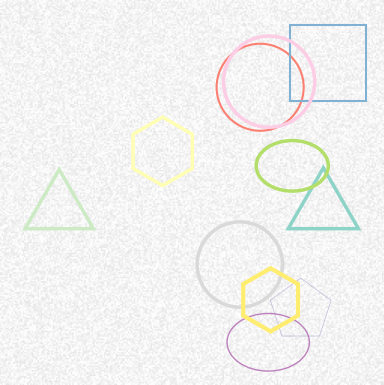[{"shape": "triangle", "thickness": 2.5, "radius": 0.53, "center": [0.84, 0.459]}, {"shape": "hexagon", "thickness": 2.5, "radius": 0.44, "center": [0.423, 0.607]}, {"shape": "pentagon", "thickness": 0.5, "radius": 0.42, "center": [0.781, 0.194]}, {"shape": "circle", "thickness": 1.5, "radius": 0.57, "center": [0.676, 0.773]}, {"shape": "square", "thickness": 1.5, "radius": 0.49, "center": [0.851, 0.836]}, {"shape": "oval", "thickness": 2.5, "radius": 0.47, "center": [0.759, 0.569]}, {"shape": "circle", "thickness": 2.5, "radius": 0.59, "center": [0.699, 0.788]}, {"shape": "circle", "thickness": 2.5, "radius": 0.55, "center": [0.623, 0.313]}, {"shape": "oval", "thickness": 1, "radius": 0.53, "center": [0.697, 0.111]}, {"shape": "triangle", "thickness": 2.5, "radius": 0.51, "center": [0.154, 0.457]}, {"shape": "hexagon", "thickness": 3, "radius": 0.41, "center": [0.703, 0.221]}]